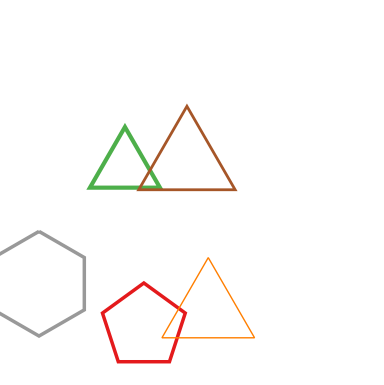[{"shape": "pentagon", "thickness": 2.5, "radius": 0.57, "center": [0.374, 0.152]}, {"shape": "triangle", "thickness": 3, "radius": 0.53, "center": [0.325, 0.565]}, {"shape": "triangle", "thickness": 1, "radius": 0.69, "center": [0.541, 0.192]}, {"shape": "triangle", "thickness": 2, "radius": 0.72, "center": [0.486, 0.579]}, {"shape": "hexagon", "thickness": 2.5, "radius": 0.68, "center": [0.101, 0.263]}]